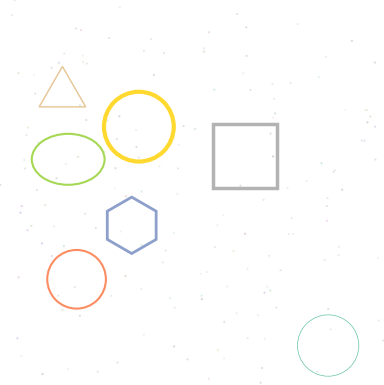[{"shape": "circle", "thickness": 0.5, "radius": 0.4, "center": [0.852, 0.103]}, {"shape": "circle", "thickness": 1.5, "radius": 0.38, "center": [0.199, 0.275]}, {"shape": "hexagon", "thickness": 2, "radius": 0.37, "center": [0.342, 0.415]}, {"shape": "oval", "thickness": 1.5, "radius": 0.47, "center": [0.177, 0.586]}, {"shape": "circle", "thickness": 3, "radius": 0.45, "center": [0.361, 0.671]}, {"shape": "triangle", "thickness": 1, "radius": 0.35, "center": [0.162, 0.757]}, {"shape": "square", "thickness": 2.5, "radius": 0.42, "center": [0.636, 0.595]}]